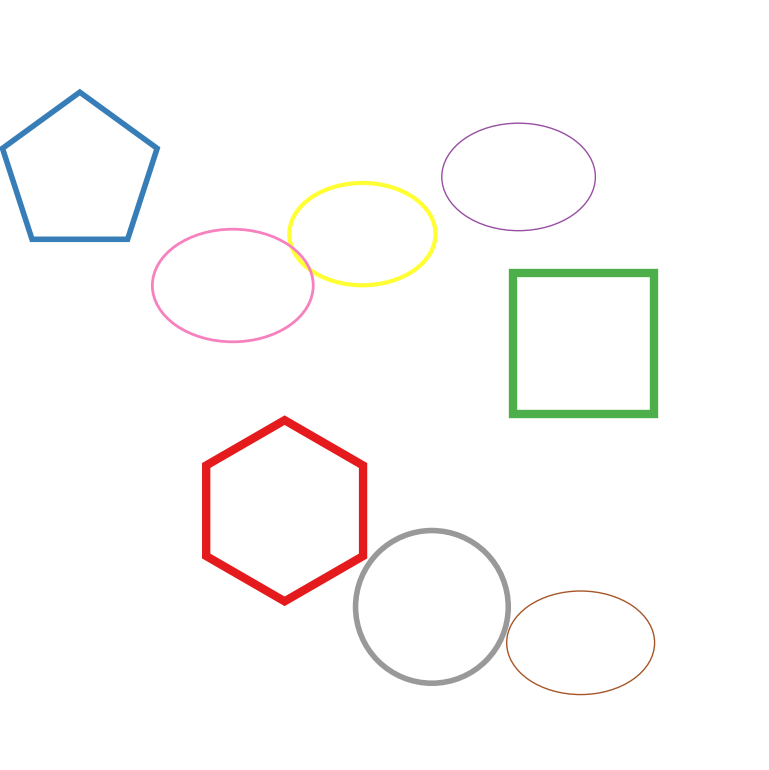[{"shape": "hexagon", "thickness": 3, "radius": 0.59, "center": [0.37, 0.337]}, {"shape": "pentagon", "thickness": 2, "radius": 0.53, "center": [0.104, 0.775]}, {"shape": "square", "thickness": 3, "radius": 0.46, "center": [0.757, 0.554]}, {"shape": "oval", "thickness": 0.5, "radius": 0.5, "center": [0.673, 0.77]}, {"shape": "oval", "thickness": 1.5, "radius": 0.47, "center": [0.471, 0.696]}, {"shape": "oval", "thickness": 0.5, "radius": 0.48, "center": [0.754, 0.165]}, {"shape": "oval", "thickness": 1, "radius": 0.52, "center": [0.302, 0.629]}, {"shape": "circle", "thickness": 2, "radius": 0.5, "center": [0.561, 0.212]}]